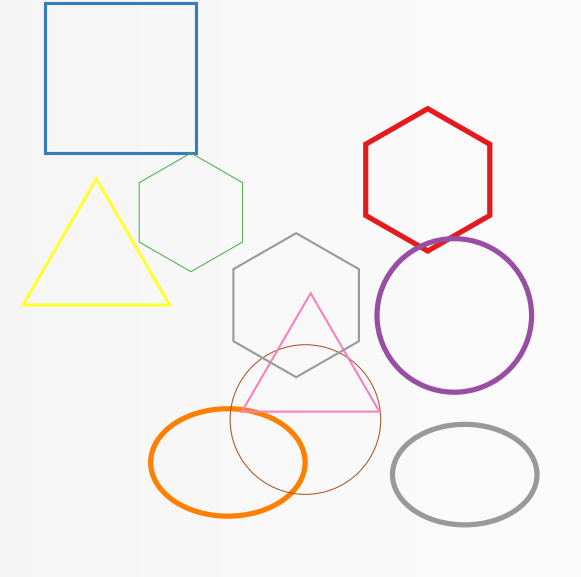[{"shape": "hexagon", "thickness": 2.5, "radius": 0.62, "center": [0.736, 0.688]}, {"shape": "square", "thickness": 1.5, "radius": 0.65, "center": [0.207, 0.864]}, {"shape": "hexagon", "thickness": 0.5, "radius": 0.51, "center": [0.328, 0.631]}, {"shape": "circle", "thickness": 2.5, "radius": 0.66, "center": [0.782, 0.453]}, {"shape": "oval", "thickness": 2.5, "radius": 0.66, "center": [0.392, 0.198]}, {"shape": "triangle", "thickness": 1.5, "radius": 0.73, "center": [0.166, 0.544]}, {"shape": "circle", "thickness": 0.5, "radius": 0.65, "center": [0.525, 0.273]}, {"shape": "triangle", "thickness": 1, "radius": 0.68, "center": [0.534, 0.355]}, {"shape": "oval", "thickness": 2.5, "radius": 0.62, "center": [0.8, 0.177]}, {"shape": "hexagon", "thickness": 1, "radius": 0.62, "center": [0.51, 0.471]}]